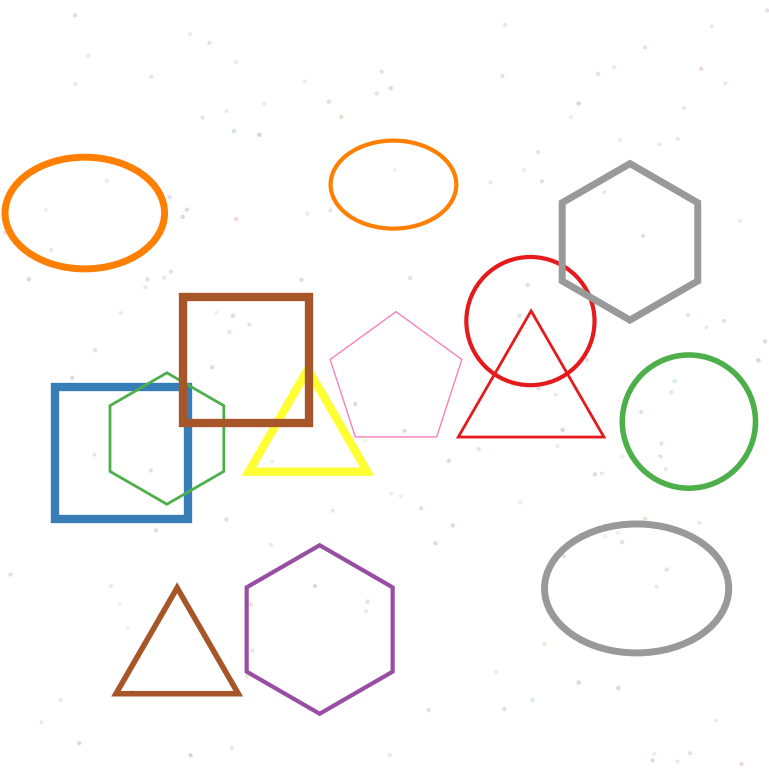[{"shape": "triangle", "thickness": 1, "radius": 0.55, "center": [0.69, 0.487]}, {"shape": "circle", "thickness": 1.5, "radius": 0.42, "center": [0.689, 0.583]}, {"shape": "square", "thickness": 3, "radius": 0.43, "center": [0.158, 0.412]}, {"shape": "circle", "thickness": 2, "radius": 0.43, "center": [0.895, 0.452]}, {"shape": "hexagon", "thickness": 1, "radius": 0.43, "center": [0.217, 0.43]}, {"shape": "hexagon", "thickness": 1.5, "radius": 0.55, "center": [0.415, 0.182]}, {"shape": "oval", "thickness": 1.5, "radius": 0.41, "center": [0.511, 0.76]}, {"shape": "oval", "thickness": 2.5, "radius": 0.52, "center": [0.11, 0.723]}, {"shape": "triangle", "thickness": 3, "radius": 0.44, "center": [0.4, 0.432]}, {"shape": "triangle", "thickness": 2, "radius": 0.46, "center": [0.23, 0.145]}, {"shape": "square", "thickness": 3, "radius": 0.41, "center": [0.319, 0.533]}, {"shape": "pentagon", "thickness": 0.5, "radius": 0.45, "center": [0.514, 0.505]}, {"shape": "hexagon", "thickness": 2.5, "radius": 0.51, "center": [0.818, 0.686]}, {"shape": "oval", "thickness": 2.5, "radius": 0.6, "center": [0.827, 0.236]}]